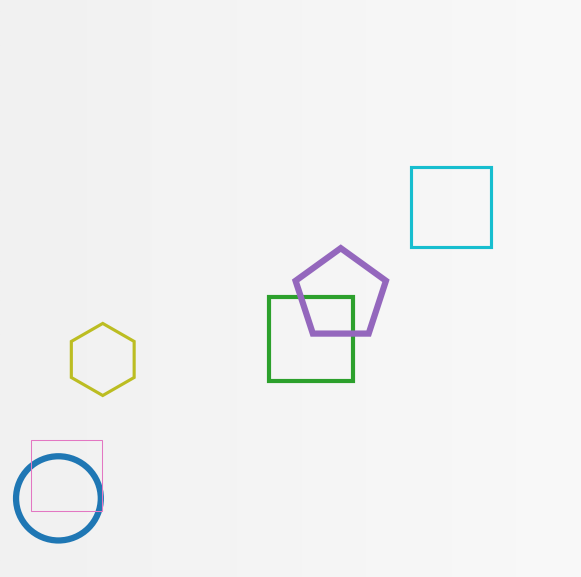[{"shape": "circle", "thickness": 3, "radius": 0.36, "center": [0.101, 0.136]}, {"shape": "square", "thickness": 2, "radius": 0.36, "center": [0.535, 0.412]}, {"shape": "pentagon", "thickness": 3, "radius": 0.41, "center": [0.586, 0.488]}, {"shape": "square", "thickness": 0.5, "radius": 0.3, "center": [0.115, 0.176]}, {"shape": "hexagon", "thickness": 1.5, "radius": 0.31, "center": [0.177, 0.377]}, {"shape": "square", "thickness": 1.5, "radius": 0.35, "center": [0.775, 0.64]}]